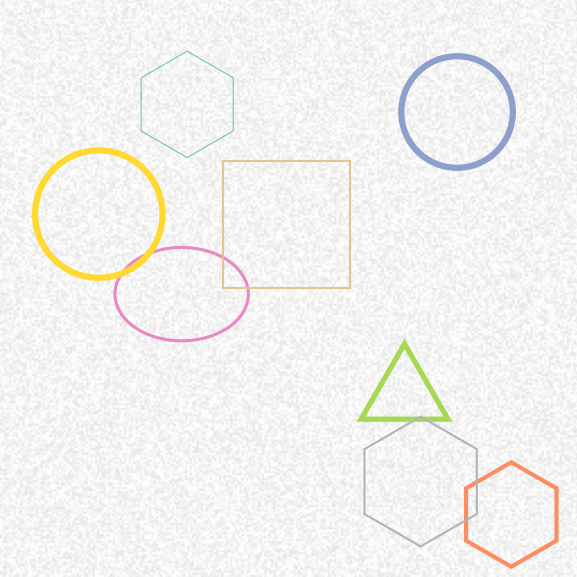[{"shape": "hexagon", "thickness": 0.5, "radius": 0.46, "center": [0.324, 0.818]}, {"shape": "hexagon", "thickness": 2, "radius": 0.45, "center": [0.885, 0.108]}, {"shape": "circle", "thickness": 3, "radius": 0.48, "center": [0.791, 0.805]}, {"shape": "oval", "thickness": 1.5, "radius": 0.58, "center": [0.315, 0.49]}, {"shape": "triangle", "thickness": 2.5, "radius": 0.43, "center": [0.7, 0.317]}, {"shape": "circle", "thickness": 3, "radius": 0.55, "center": [0.171, 0.628]}, {"shape": "square", "thickness": 1, "radius": 0.55, "center": [0.496, 0.611]}, {"shape": "hexagon", "thickness": 1, "radius": 0.56, "center": [0.728, 0.165]}]